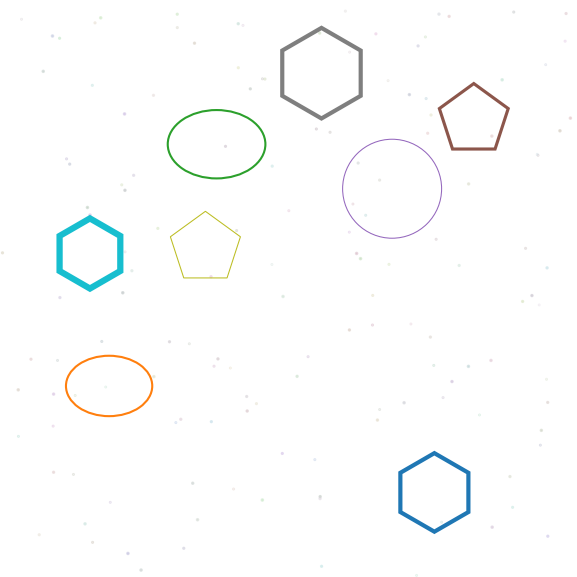[{"shape": "hexagon", "thickness": 2, "radius": 0.34, "center": [0.752, 0.146]}, {"shape": "oval", "thickness": 1, "radius": 0.37, "center": [0.189, 0.331]}, {"shape": "oval", "thickness": 1, "radius": 0.42, "center": [0.375, 0.749]}, {"shape": "circle", "thickness": 0.5, "radius": 0.43, "center": [0.679, 0.672]}, {"shape": "pentagon", "thickness": 1.5, "radius": 0.31, "center": [0.82, 0.792]}, {"shape": "hexagon", "thickness": 2, "radius": 0.39, "center": [0.557, 0.872]}, {"shape": "pentagon", "thickness": 0.5, "radius": 0.32, "center": [0.356, 0.569]}, {"shape": "hexagon", "thickness": 3, "radius": 0.3, "center": [0.156, 0.56]}]